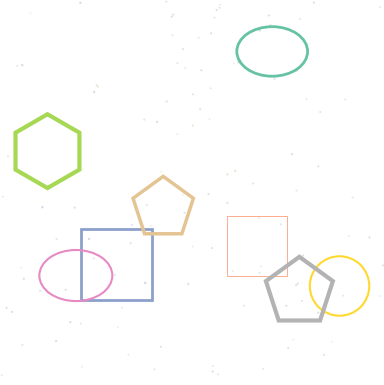[{"shape": "oval", "thickness": 2, "radius": 0.46, "center": [0.707, 0.866]}, {"shape": "square", "thickness": 0.5, "radius": 0.38, "center": [0.668, 0.361]}, {"shape": "square", "thickness": 2, "radius": 0.46, "center": [0.303, 0.313]}, {"shape": "oval", "thickness": 1.5, "radius": 0.47, "center": [0.197, 0.284]}, {"shape": "hexagon", "thickness": 3, "radius": 0.48, "center": [0.123, 0.607]}, {"shape": "circle", "thickness": 1.5, "radius": 0.39, "center": [0.882, 0.257]}, {"shape": "pentagon", "thickness": 2.5, "radius": 0.41, "center": [0.424, 0.459]}, {"shape": "pentagon", "thickness": 3, "radius": 0.46, "center": [0.778, 0.242]}]